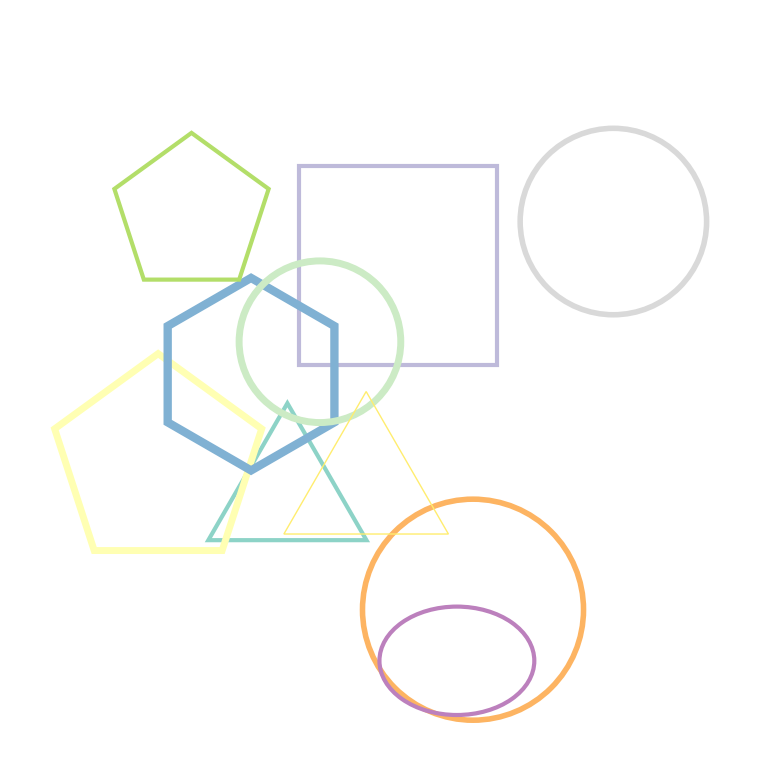[{"shape": "triangle", "thickness": 1.5, "radius": 0.59, "center": [0.373, 0.358]}, {"shape": "pentagon", "thickness": 2.5, "radius": 0.71, "center": [0.205, 0.399]}, {"shape": "square", "thickness": 1.5, "radius": 0.64, "center": [0.517, 0.655]}, {"shape": "hexagon", "thickness": 3, "radius": 0.63, "center": [0.326, 0.514]}, {"shape": "circle", "thickness": 2, "radius": 0.72, "center": [0.614, 0.208]}, {"shape": "pentagon", "thickness": 1.5, "radius": 0.53, "center": [0.249, 0.722]}, {"shape": "circle", "thickness": 2, "radius": 0.61, "center": [0.797, 0.712]}, {"shape": "oval", "thickness": 1.5, "radius": 0.5, "center": [0.593, 0.142]}, {"shape": "circle", "thickness": 2.5, "radius": 0.52, "center": [0.416, 0.556]}, {"shape": "triangle", "thickness": 0.5, "radius": 0.62, "center": [0.476, 0.368]}]